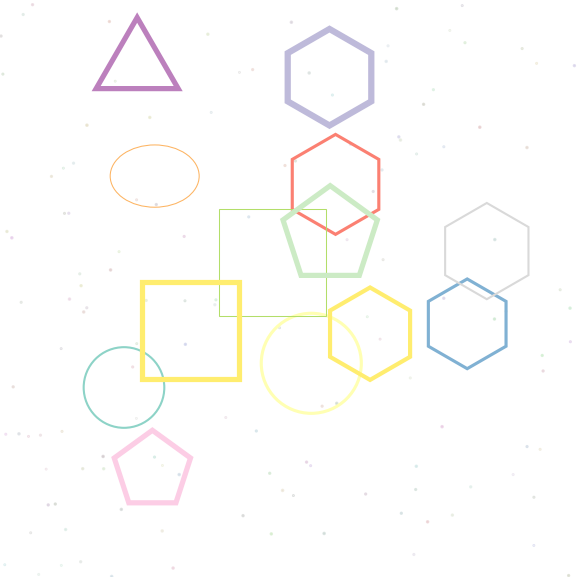[{"shape": "circle", "thickness": 1, "radius": 0.35, "center": [0.215, 0.328]}, {"shape": "circle", "thickness": 1.5, "radius": 0.43, "center": [0.539, 0.37]}, {"shape": "hexagon", "thickness": 3, "radius": 0.42, "center": [0.571, 0.865]}, {"shape": "hexagon", "thickness": 1.5, "radius": 0.43, "center": [0.581, 0.68]}, {"shape": "hexagon", "thickness": 1.5, "radius": 0.39, "center": [0.809, 0.438]}, {"shape": "oval", "thickness": 0.5, "radius": 0.39, "center": [0.268, 0.694]}, {"shape": "square", "thickness": 0.5, "radius": 0.46, "center": [0.471, 0.544]}, {"shape": "pentagon", "thickness": 2.5, "radius": 0.35, "center": [0.264, 0.185]}, {"shape": "hexagon", "thickness": 1, "radius": 0.42, "center": [0.843, 0.564]}, {"shape": "triangle", "thickness": 2.5, "radius": 0.41, "center": [0.238, 0.887]}, {"shape": "pentagon", "thickness": 2.5, "radius": 0.43, "center": [0.572, 0.592]}, {"shape": "hexagon", "thickness": 2, "radius": 0.4, "center": [0.641, 0.421]}, {"shape": "square", "thickness": 2.5, "radius": 0.42, "center": [0.33, 0.426]}]